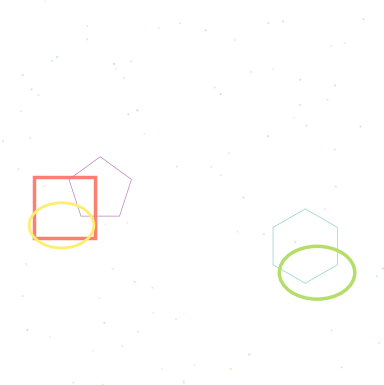[{"shape": "hexagon", "thickness": 0.5, "radius": 0.48, "center": [0.793, 0.361]}, {"shape": "square", "thickness": 2.5, "radius": 0.4, "center": [0.169, 0.462]}, {"shape": "oval", "thickness": 2.5, "radius": 0.49, "center": [0.823, 0.292]}, {"shape": "pentagon", "thickness": 0.5, "radius": 0.43, "center": [0.26, 0.508]}, {"shape": "oval", "thickness": 2, "radius": 0.42, "center": [0.16, 0.415]}]